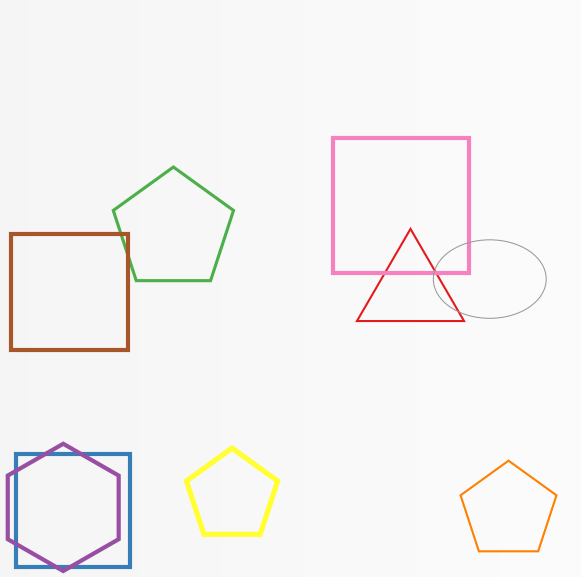[{"shape": "triangle", "thickness": 1, "radius": 0.53, "center": [0.706, 0.496]}, {"shape": "square", "thickness": 2, "radius": 0.49, "center": [0.125, 0.115]}, {"shape": "pentagon", "thickness": 1.5, "radius": 0.54, "center": [0.298, 0.601]}, {"shape": "hexagon", "thickness": 2, "radius": 0.55, "center": [0.109, 0.121]}, {"shape": "pentagon", "thickness": 1, "radius": 0.43, "center": [0.875, 0.115]}, {"shape": "pentagon", "thickness": 2.5, "radius": 0.41, "center": [0.399, 0.141]}, {"shape": "square", "thickness": 2, "radius": 0.5, "center": [0.119, 0.493]}, {"shape": "square", "thickness": 2, "radius": 0.58, "center": [0.69, 0.643]}, {"shape": "oval", "thickness": 0.5, "radius": 0.49, "center": [0.843, 0.516]}]